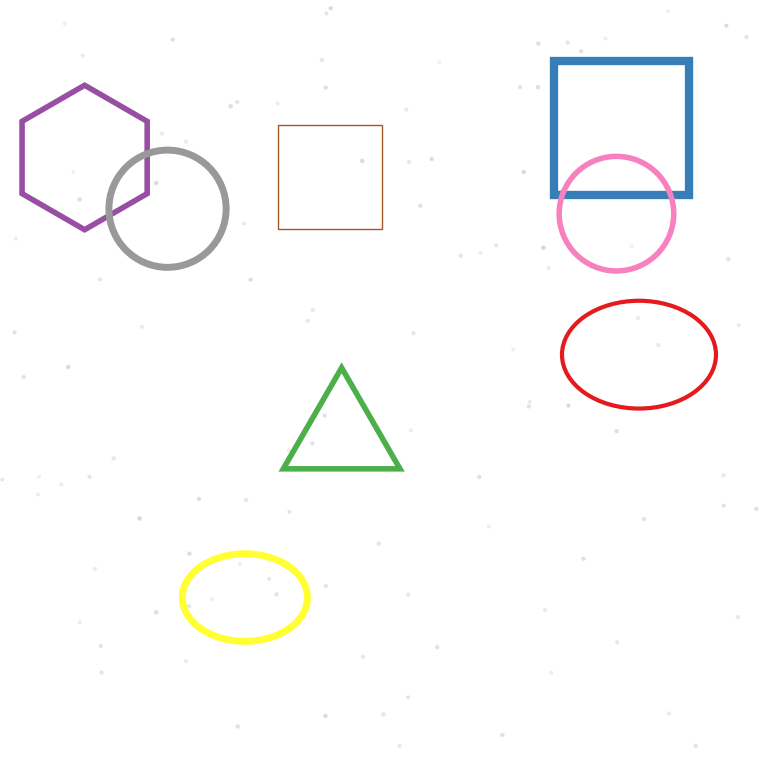[{"shape": "oval", "thickness": 1.5, "radius": 0.5, "center": [0.83, 0.539]}, {"shape": "square", "thickness": 3, "radius": 0.44, "center": [0.807, 0.834]}, {"shape": "triangle", "thickness": 2, "radius": 0.44, "center": [0.444, 0.435]}, {"shape": "hexagon", "thickness": 2, "radius": 0.47, "center": [0.11, 0.795]}, {"shape": "oval", "thickness": 2.5, "radius": 0.41, "center": [0.318, 0.224]}, {"shape": "square", "thickness": 0.5, "radius": 0.34, "center": [0.429, 0.77]}, {"shape": "circle", "thickness": 2, "radius": 0.37, "center": [0.801, 0.723]}, {"shape": "circle", "thickness": 2.5, "radius": 0.38, "center": [0.218, 0.729]}]